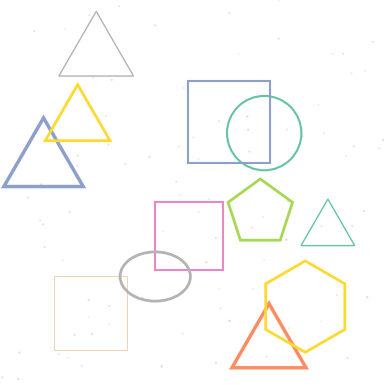[{"shape": "triangle", "thickness": 1, "radius": 0.4, "center": [0.852, 0.402]}, {"shape": "circle", "thickness": 1.5, "radius": 0.48, "center": [0.686, 0.654]}, {"shape": "triangle", "thickness": 2.5, "radius": 0.56, "center": [0.699, 0.1]}, {"shape": "square", "thickness": 1.5, "radius": 0.53, "center": [0.595, 0.683]}, {"shape": "triangle", "thickness": 2.5, "radius": 0.59, "center": [0.113, 0.575]}, {"shape": "square", "thickness": 1.5, "radius": 0.44, "center": [0.49, 0.386]}, {"shape": "pentagon", "thickness": 2, "radius": 0.44, "center": [0.676, 0.447]}, {"shape": "triangle", "thickness": 2, "radius": 0.49, "center": [0.202, 0.683]}, {"shape": "hexagon", "thickness": 2, "radius": 0.59, "center": [0.793, 0.204]}, {"shape": "square", "thickness": 0.5, "radius": 0.48, "center": [0.235, 0.187]}, {"shape": "triangle", "thickness": 1, "radius": 0.56, "center": [0.25, 0.859]}, {"shape": "oval", "thickness": 2, "radius": 0.46, "center": [0.403, 0.282]}]